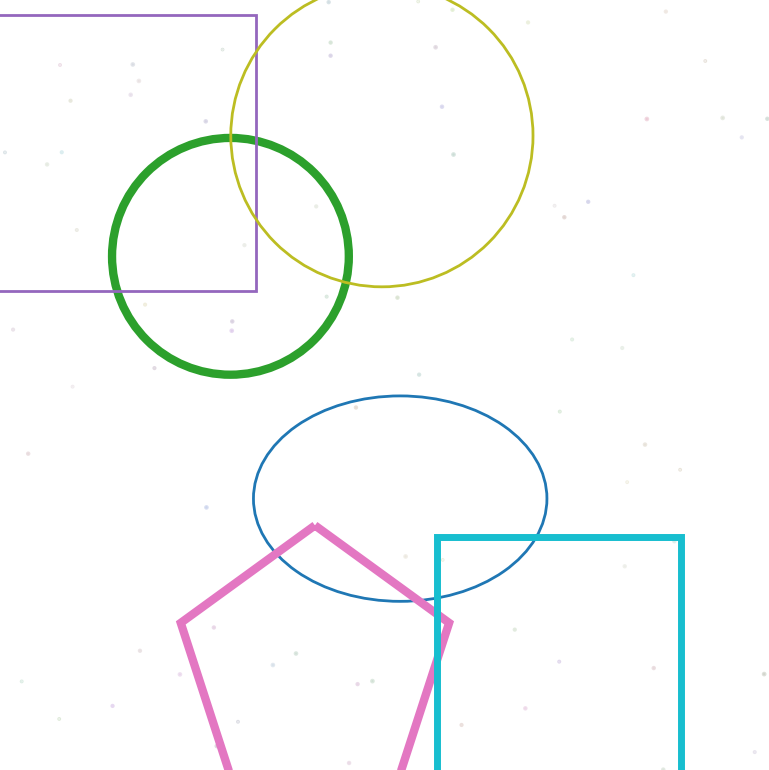[{"shape": "oval", "thickness": 1, "radius": 0.95, "center": [0.52, 0.352]}, {"shape": "circle", "thickness": 3, "radius": 0.77, "center": [0.299, 0.667]}, {"shape": "square", "thickness": 1, "radius": 0.9, "center": [0.153, 0.802]}, {"shape": "pentagon", "thickness": 3, "radius": 0.92, "center": [0.409, 0.134]}, {"shape": "circle", "thickness": 1, "radius": 0.98, "center": [0.496, 0.824]}, {"shape": "square", "thickness": 2.5, "radius": 0.79, "center": [0.726, 0.144]}]